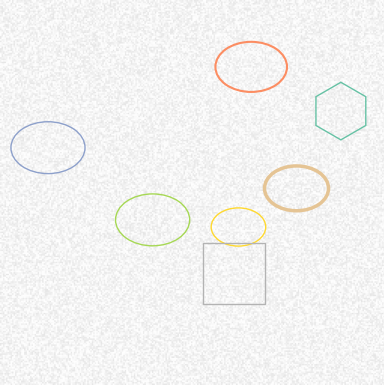[{"shape": "hexagon", "thickness": 1, "radius": 0.37, "center": [0.885, 0.712]}, {"shape": "oval", "thickness": 1.5, "radius": 0.46, "center": [0.652, 0.826]}, {"shape": "oval", "thickness": 1, "radius": 0.48, "center": [0.125, 0.616]}, {"shape": "oval", "thickness": 1, "radius": 0.48, "center": [0.396, 0.429]}, {"shape": "oval", "thickness": 1, "radius": 0.35, "center": [0.619, 0.41]}, {"shape": "oval", "thickness": 2.5, "radius": 0.42, "center": [0.77, 0.511]}, {"shape": "square", "thickness": 1, "radius": 0.4, "center": [0.608, 0.29]}]